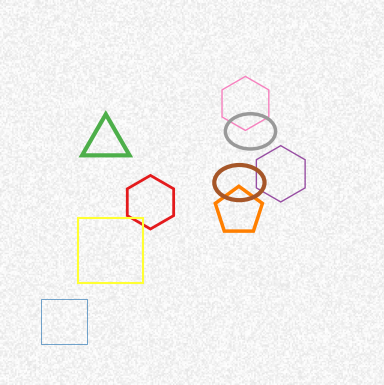[{"shape": "hexagon", "thickness": 2, "radius": 0.35, "center": [0.391, 0.475]}, {"shape": "square", "thickness": 0.5, "radius": 0.3, "center": [0.167, 0.165]}, {"shape": "triangle", "thickness": 3, "radius": 0.36, "center": [0.275, 0.632]}, {"shape": "hexagon", "thickness": 1, "radius": 0.37, "center": [0.729, 0.549]}, {"shape": "pentagon", "thickness": 2.5, "radius": 0.32, "center": [0.62, 0.452]}, {"shape": "square", "thickness": 1.5, "radius": 0.42, "center": [0.288, 0.349]}, {"shape": "oval", "thickness": 3, "radius": 0.33, "center": [0.622, 0.526]}, {"shape": "hexagon", "thickness": 1, "radius": 0.35, "center": [0.637, 0.731]}, {"shape": "oval", "thickness": 2.5, "radius": 0.33, "center": [0.651, 0.659]}]